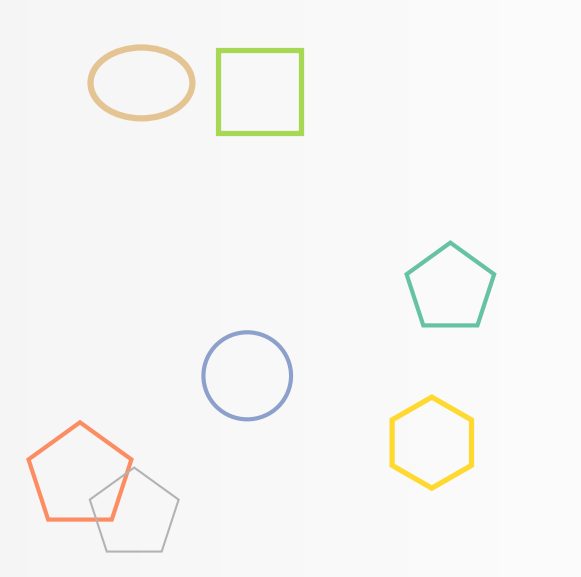[{"shape": "pentagon", "thickness": 2, "radius": 0.4, "center": [0.775, 0.5]}, {"shape": "pentagon", "thickness": 2, "radius": 0.47, "center": [0.138, 0.175]}, {"shape": "circle", "thickness": 2, "radius": 0.38, "center": [0.425, 0.348]}, {"shape": "square", "thickness": 2.5, "radius": 0.36, "center": [0.446, 0.84]}, {"shape": "hexagon", "thickness": 2.5, "radius": 0.39, "center": [0.743, 0.233]}, {"shape": "oval", "thickness": 3, "radius": 0.44, "center": [0.243, 0.856]}, {"shape": "pentagon", "thickness": 1, "radius": 0.4, "center": [0.231, 0.109]}]